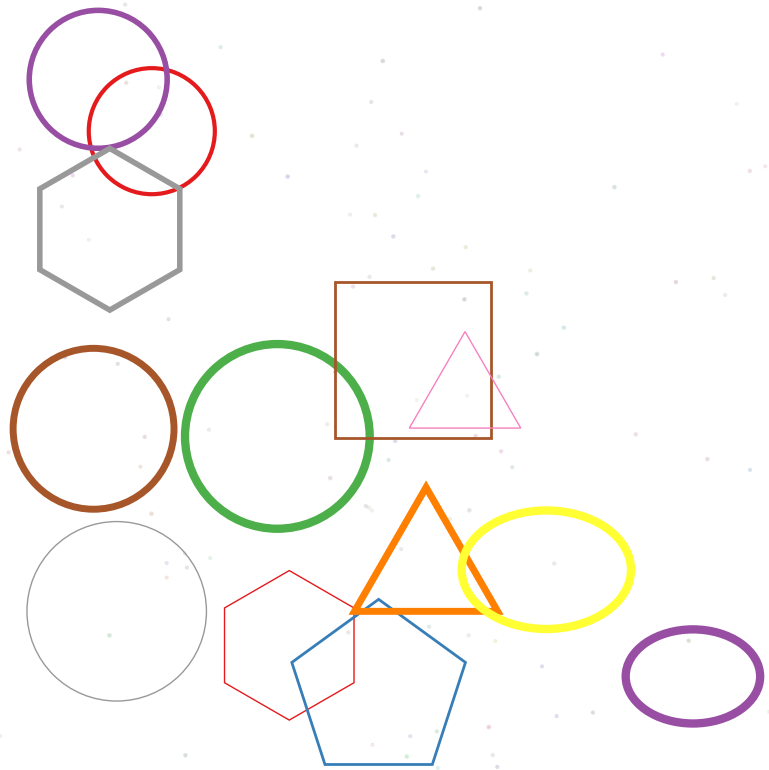[{"shape": "circle", "thickness": 1.5, "radius": 0.41, "center": [0.197, 0.83]}, {"shape": "hexagon", "thickness": 0.5, "radius": 0.49, "center": [0.376, 0.162]}, {"shape": "pentagon", "thickness": 1, "radius": 0.59, "center": [0.492, 0.103]}, {"shape": "circle", "thickness": 3, "radius": 0.6, "center": [0.36, 0.433]}, {"shape": "oval", "thickness": 3, "radius": 0.44, "center": [0.9, 0.122]}, {"shape": "circle", "thickness": 2, "radius": 0.45, "center": [0.128, 0.897]}, {"shape": "triangle", "thickness": 2.5, "radius": 0.54, "center": [0.553, 0.26]}, {"shape": "oval", "thickness": 3, "radius": 0.55, "center": [0.71, 0.26]}, {"shape": "square", "thickness": 1, "radius": 0.51, "center": [0.536, 0.533]}, {"shape": "circle", "thickness": 2.5, "radius": 0.52, "center": [0.122, 0.443]}, {"shape": "triangle", "thickness": 0.5, "radius": 0.42, "center": [0.604, 0.486]}, {"shape": "hexagon", "thickness": 2, "radius": 0.52, "center": [0.143, 0.702]}, {"shape": "circle", "thickness": 0.5, "radius": 0.58, "center": [0.152, 0.206]}]